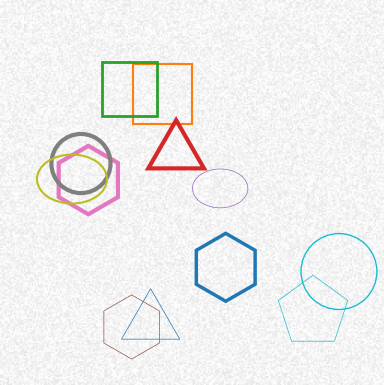[{"shape": "hexagon", "thickness": 2.5, "radius": 0.44, "center": [0.586, 0.306]}, {"shape": "triangle", "thickness": 0.5, "radius": 0.44, "center": [0.391, 0.163]}, {"shape": "square", "thickness": 1.5, "radius": 0.39, "center": [0.422, 0.756]}, {"shape": "square", "thickness": 2, "radius": 0.35, "center": [0.336, 0.769]}, {"shape": "triangle", "thickness": 3, "radius": 0.42, "center": [0.458, 0.604]}, {"shape": "oval", "thickness": 0.5, "radius": 0.36, "center": [0.572, 0.511]}, {"shape": "hexagon", "thickness": 0.5, "radius": 0.42, "center": [0.342, 0.151]}, {"shape": "hexagon", "thickness": 3, "radius": 0.44, "center": [0.229, 0.532]}, {"shape": "circle", "thickness": 3, "radius": 0.38, "center": [0.21, 0.575]}, {"shape": "oval", "thickness": 1.5, "radius": 0.45, "center": [0.187, 0.535]}, {"shape": "circle", "thickness": 1, "radius": 0.49, "center": [0.88, 0.295]}, {"shape": "pentagon", "thickness": 0.5, "radius": 0.47, "center": [0.813, 0.19]}]